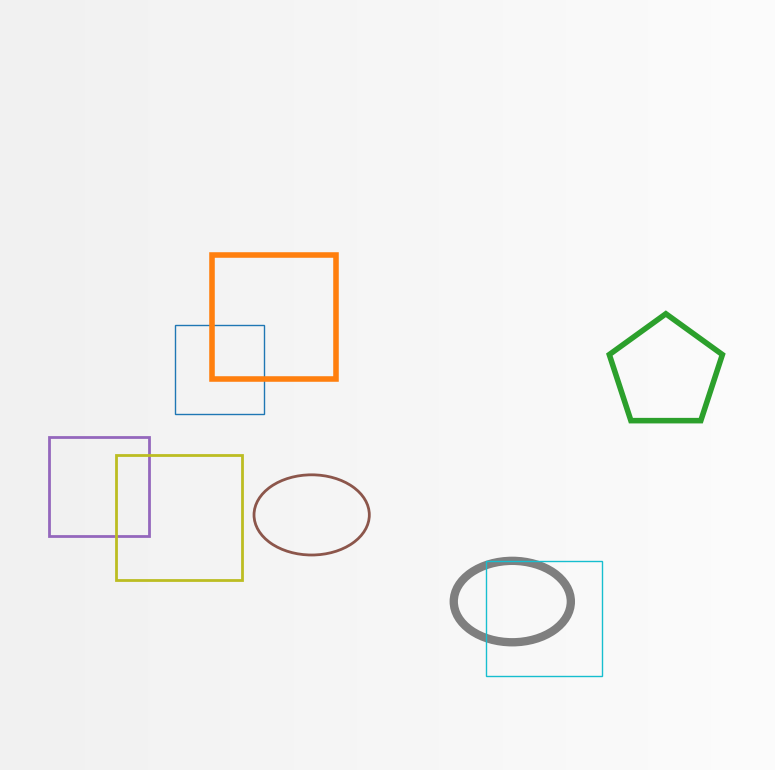[{"shape": "square", "thickness": 0.5, "radius": 0.29, "center": [0.283, 0.52]}, {"shape": "square", "thickness": 2, "radius": 0.4, "center": [0.353, 0.589]}, {"shape": "pentagon", "thickness": 2, "radius": 0.38, "center": [0.859, 0.516]}, {"shape": "square", "thickness": 1, "radius": 0.32, "center": [0.128, 0.368]}, {"shape": "oval", "thickness": 1, "radius": 0.37, "center": [0.402, 0.331]}, {"shape": "oval", "thickness": 3, "radius": 0.38, "center": [0.661, 0.219]}, {"shape": "square", "thickness": 1, "radius": 0.41, "center": [0.231, 0.327]}, {"shape": "square", "thickness": 0.5, "radius": 0.37, "center": [0.702, 0.197]}]